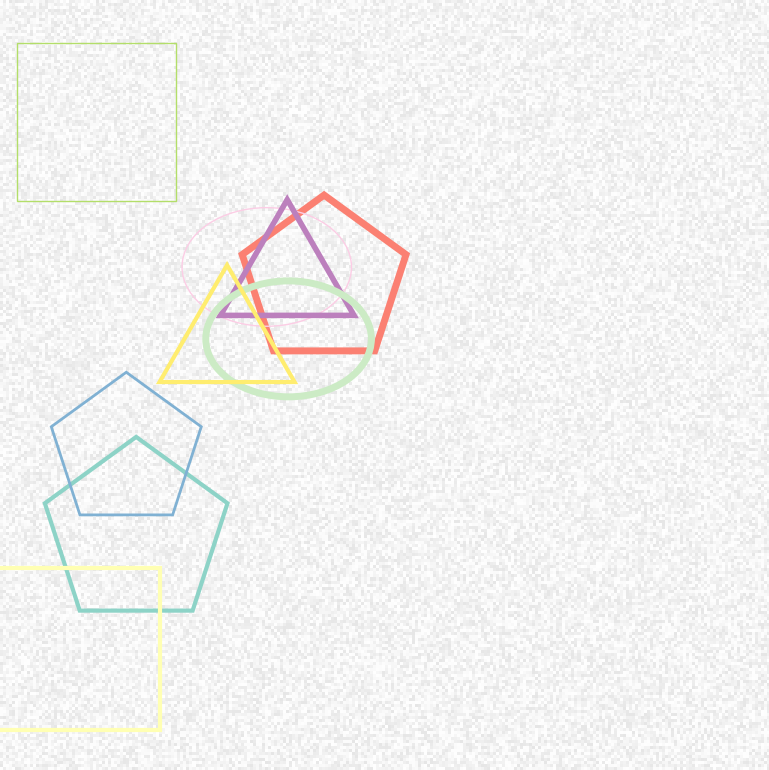[{"shape": "pentagon", "thickness": 1.5, "radius": 0.62, "center": [0.177, 0.308]}, {"shape": "square", "thickness": 1.5, "radius": 0.53, "center": [0.102, 0.157]}, {"shape": "pentagon", "thickness": 2.5, "radius": 0.56, "center": [0.421, 0.635]}, {"shape": "pentagon", "thickness": 1, "radius": 0.51, "center": [0.164, 0.414]}, {"shape": "square", "thickness": 0.5, "radius": 0.52, "center": [0.125, 0.842]}, {"shape": "oval", "thickness": 0.5, "radius": 0.55, "center": [0.346, 0.653]}, {"shape": "triangle", "thickness": 2, "radius": 0.5, "center": [0.373, 0.641]}, {"shape": "oval", "thickness": 2.5, "radius": 0.54, "center": [0.375, 0.56]}, {"shape": "triangle", "thickness": 1.5, "radius": 0.51, "center": [0.295, 0.554]}]